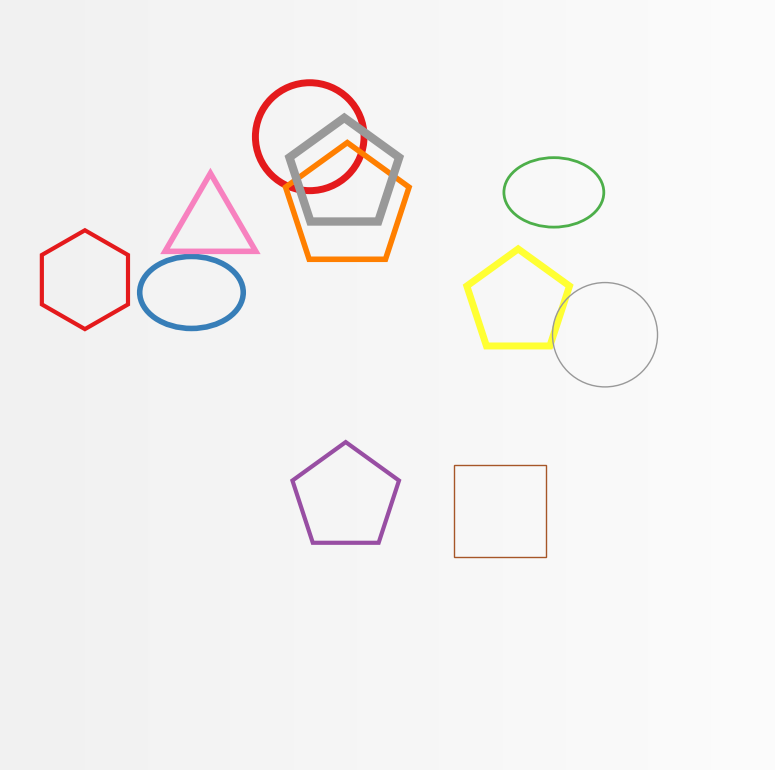[{"shape": "hexagon", "thickness": 1.5, "radius": 0.32, "center": [0.11, 0.637]}, {"shape": "circle", "thickness": 2.5, "radius": 0.35, "center": [0.4, 0.822]}, {"shape": "oval", "thickness": 2, "radius": 0.33, "center": [0.247, 0.62]}, {"shape": "oval", "thickness": 1, "radius": 0.32, "center": [0.715, 0.75]}, {"shape": "pentagon", "thickness": 1.5, "radius": 0.36, "center": [0.446, 0.354]}, {"shape": "pentagon", "thickness": 2, "radius": 0.42, "center": [0.448, 0.731]}, {"shape": "pentagon", "thickness": 2.5, "radius": 0.35, "center": [0.669, 0.607]}, {"shape": "square", "thickness": 0.5, "radius": 0.3, "center": [0.645, 0.336]}, {"shape": "triangle", "thickness": 2, "radius": 0.34, "center": [0.272, 0.707]}, {"shape": "circle", "thickness": 0.5, "radius": 0.34, "center": [0.781, 0.565]}, {"shape": "pentagon", "thickness": 3, "radius": 0.37, "center": [0.444, 0.773]}]